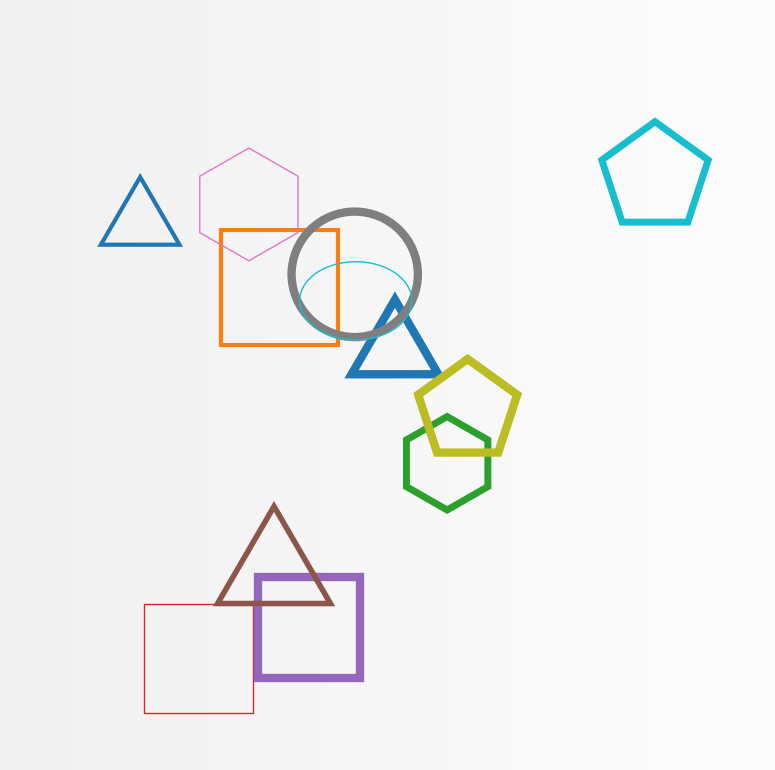[{"shape": "triangle", "thickness": 3, "radius": 0.32, "center": [0.51, 0.546]}, {"shape": "triangle", "thickness": 1.5, "radius": 0.29, "center": [0.181, 0.711]}, {"shape": "square", "thickness": 1.5, "radius": 0.38, "center": [0.361, 0.627]}, {"shape": "hexagon", "thickness": 2.5, "radius": 0.3, "center": [0.577, 0.398]}, {"shape": "square", "thickness": 0.5, "radius": 0.35, "center": [0.256, 0.145]}, {"shape": "square", "thickness": 3, "radius": 0.33, "center": [0.398, 0.186]}, {"shape": "triangle", "thickness": 2, "radius": 0.42, "center": [0.354, 0.258]}, {"shape": "hexagon", "thickness": 0.5, "radius": 0.37, "center": [0.321, 0.735]}, {"shape": "circle", "thickness": 3, "radius": 0.41, "center": [0.458, 0.644]}, {"shape": "pentagon", "thickness": 3, "radius": 0.34, "center": [0.603, 0.467]}, {"shape": "oval", "thickness": 0.5, "radius": 0.36, "center": [0.459, 0.609]}, {"shape": "pentagon", "thickness": 2.5, "radius": 0.36, "center": [0.845, 0.77]}]